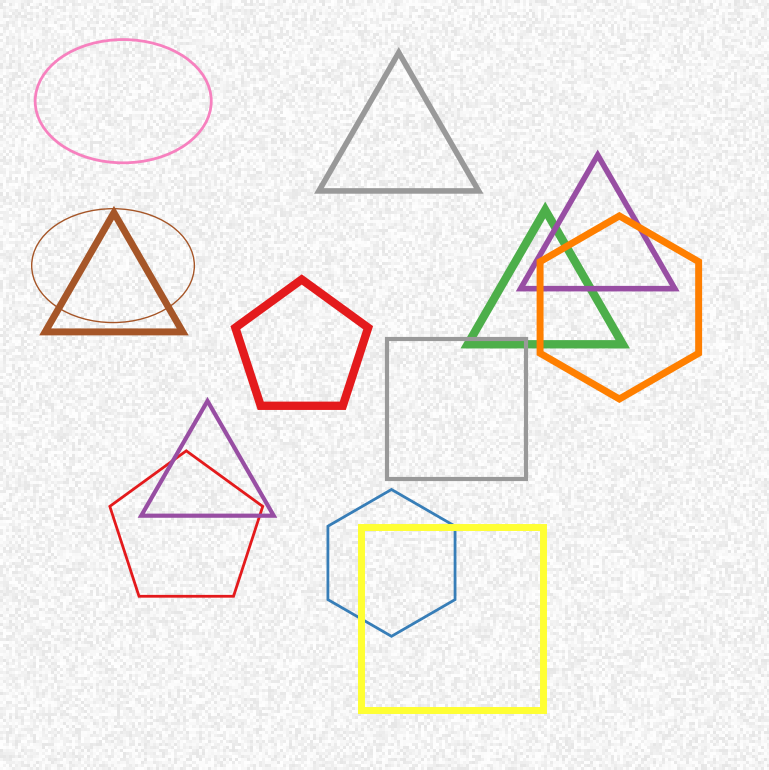[{"shape": "pentagon", "thickness": 1, "radius": 0.52, "center": [0.242, 0.31]}, {"shape": "pentagon", "thickness": 3, "radius": 0.45, "center": [0.392, 0.546]}, {"shape": "hexagon", "thickness": 1, "radius": 0.48, "center": [0.508, 0.269]}, {"shape": "triangle", "thickness": 3, "radius": 0.58, "center": [0.708, 0.611]}, {"shape": "triangle", "thickness": 2, "radius": 0.58, "center": [0.776, 0.683]}, {"shape": "triangle", "thickness": 1.5, "radius": 0.5, "center": [0.269, 0.38]}, {"shape": "hexagon", "thickness": 2.5, "radius": 0.59, "center": [0.804, 0.601]}, {"shape": "square", "thickness": 2.5, "radius": 0.59, "center": [0.587, 0.197]}, {"shape": "oval", "thickness": 0.5, "radius": 0.53, "center": [0.147, 0.655]}, {"shape": "triangle", "thickness": 2.5, "radius": 0.52, "center": [0.148, 0.621]}, {"shape": "oval", "thickness": 1, "radius": 0.57, "center": [0.16, 0.869]}, {"shape": "square", "thickness": 1.5, "radius": 0.45, "center": [0.593, 0.468]}, {"shape": "triangle", "thickness": 2, "radius": 0.6, "center": [0.518, 0.812]}]